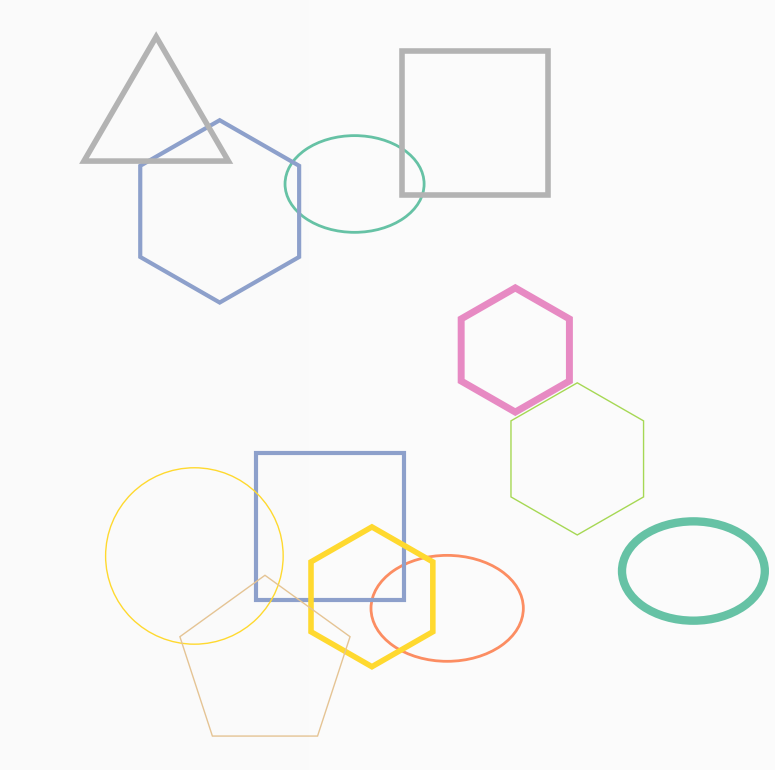[{"shape": "oval", "thickness": 3, "radius": 0.46, "center": [0.895, 0.258]}, {"shape": "oval", "thickness": 1, "radius": 0.45, "center": [0.458, 0.761]}, {"shape": "oval", "thickness": 1, "radius": 0.49, "center": [0.577, 0.21]}, {"shape": "square", "thickness": 1.5, "radius": 0.48, "center": [0.426, 0.316]}, {"shape": "hexagon", "thickness": 1.5, "radius": 0.59, "center": [0.283, 0.725]}, {"shape": "hexagon", "thickness": 2.5, "radius": 0.4, "center": [0.665, 0.545]}, {"shape": "hexagon", "thickness": 0.5, "radius": 0.49, "center": [0.745, 0.404]}, {"shape": "circle", "thickness": 0.5, "radius": 0.57, "center": [0.251, 0.278]}, {"shape": "hexagon", "thickness": 2, "radius": 0.45, "center": [0.48, 0.225]}, {"shape": "pentagon", "thickness": 0.5, "radius": 0.58, "center": [0.342, 0.137]}, {"shape": "triangle", "thickness": 2, "radius": 0.54, "center": [0.202, 0.845]}, {"shape": "square", "thickness": 2, "radius": 0.47, "center": [0.613, 0.84]}]